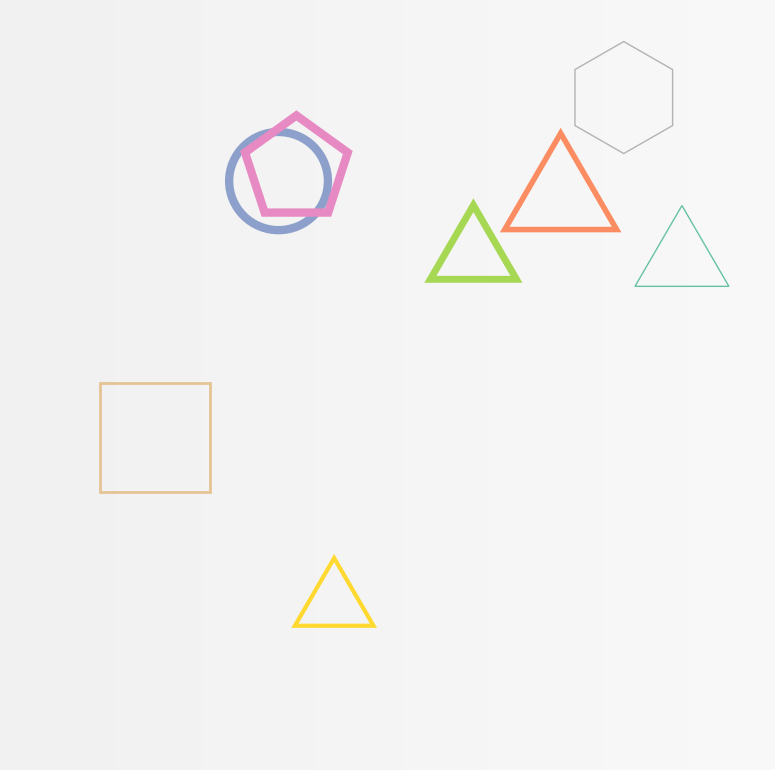[{"shape": "triangle", "thickness": 0.5, "radius": 0.35, "center": [0.88, 0.663]}, {"shape": "triangle", "thickness": 2, "radius": 0.42, "center": [0.723, 0.744]}, {"shape": "circle", "thickness": 3, "radius": 0.32, "center": [0.359, 0.765]}, {"shape": "pentagon", "thickness": 3, "radius": 0.35, "center": [0.382, 0.78]}, {"shape": "triangle", "thickness": 2.5, "radius": 0.32, "center": [0.611, 0.669]}, {"shape": "triangle", "thickness": 1.5, "radius": 0.29, "center": [0.431, 0.217]}, {"shape": "square", "thickness": 1, "radius": 0.36, "center": [0.2, 0.432]}, {"shape": "hexagon", "thickness": 0.5, "radius": 0.36, "center": [0.805, 0.873]}]